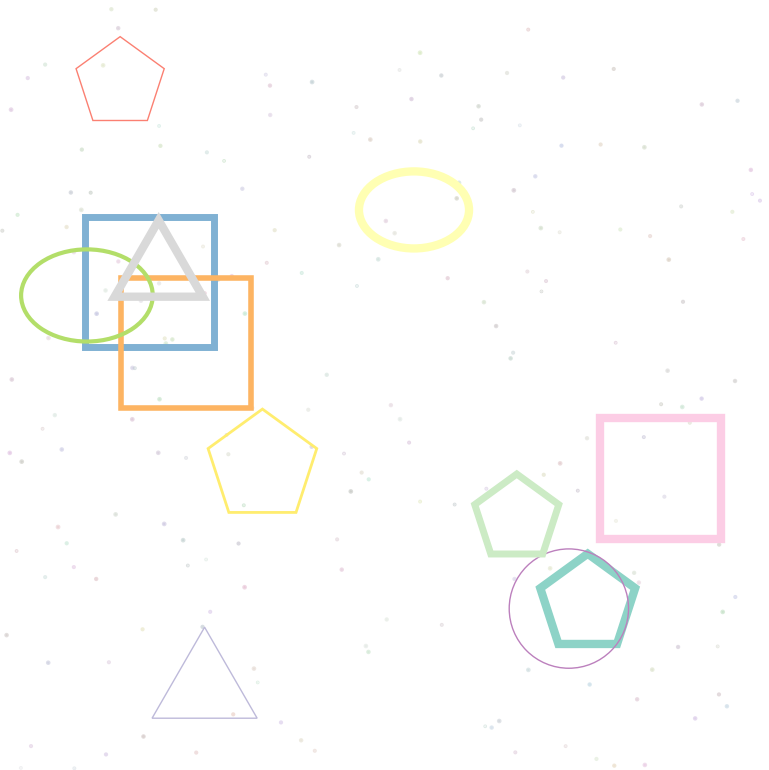[{"shape": "pentagon", "thickness": 3, "radius": 0.32, "center": [0.763, 0.216]}, {"shape": "oval", "thickness": 3, "radius": 0.36, "center": [0.538, 0.727]}, {"shape": "triangle", "thickness": 0.5, "radius": 0.39, "center": [0.266, 0.107]}, {"shape": "pentagon", "thickness": 0.5, "radius": 0.3, "center": [0.156, 0.892]}, {"shape": "square", "thickness": 2.5, "radius": 0.42, "center": [0.194, 0.634]}, {"shape": "square", "thickness": 2, "radius": 0.42, "center": [0.242, 0.555]}, {"shape": "oval", "thickness": 1.5, "radius": 0.43, "center": [0.113, 0.616]}, {"shape": "square", "thickness": 3, "radius": 0.39, "center": [0.858, 0.378]}, {"shape": "triangle", "thickness": 3, "radius": 0.33, "center": [0.206, 0.648]}, {"shape": "circle", "thickness": 0.5, "radius": 0.39, "center": [0.739, 0.21]}, {"shape": "pentagon", "thickness": 2.5, "radius": 0.29, "center": [0.671, 0.327]}, {"shape": "pentagon", "thickness": 1, "radius": 0.37, "center": [0.341, 0.395]}]